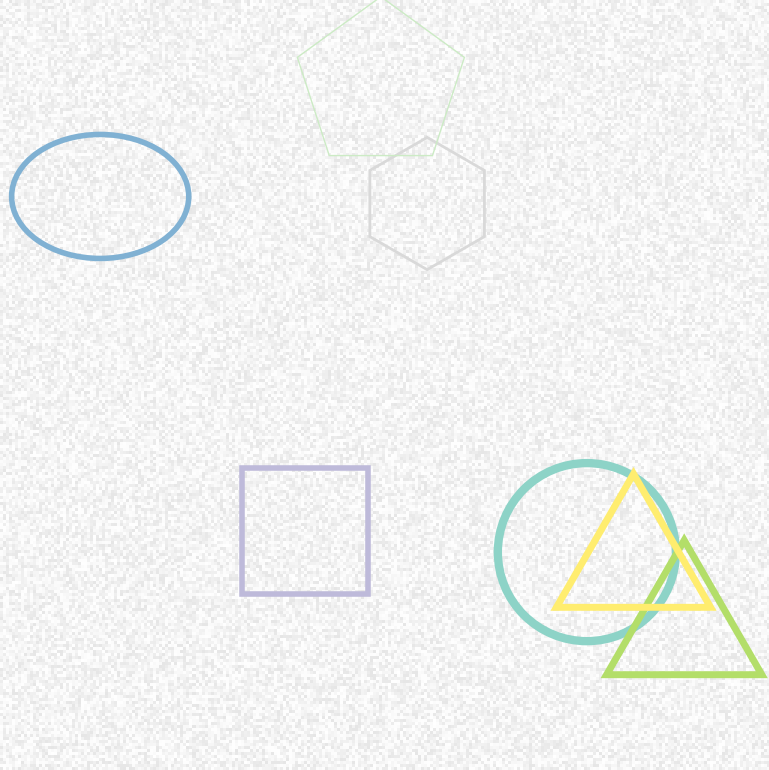[{"shape": "circle", "thickness": 3, "radius": 0.58, "center": [0.762, 0.283]}, {"shape": "square", "thickness": 2, "radius": 0.41, "center": [0.396, 0.311]}, {"shape": "oval", "thickness": 2, "radius": 0.58, "center": [0.13, 0.745]}, {"shape": "triangle", "thickness": 2.5, "radius": 0.58, "center": [0.889, 0.182]}, {"shape": "hexagon", "thickness": 1, "radius": 0.43, "center": [0.555, 0.736]}, {"shape": "pentagon", "thickness": 0.5, "radius": 0.57, "center": [0.495, 0.89]}, {"shape": "triangle", "thickness": 2.5, "radius": 0.58, "center": [0.823, 0.269]}]